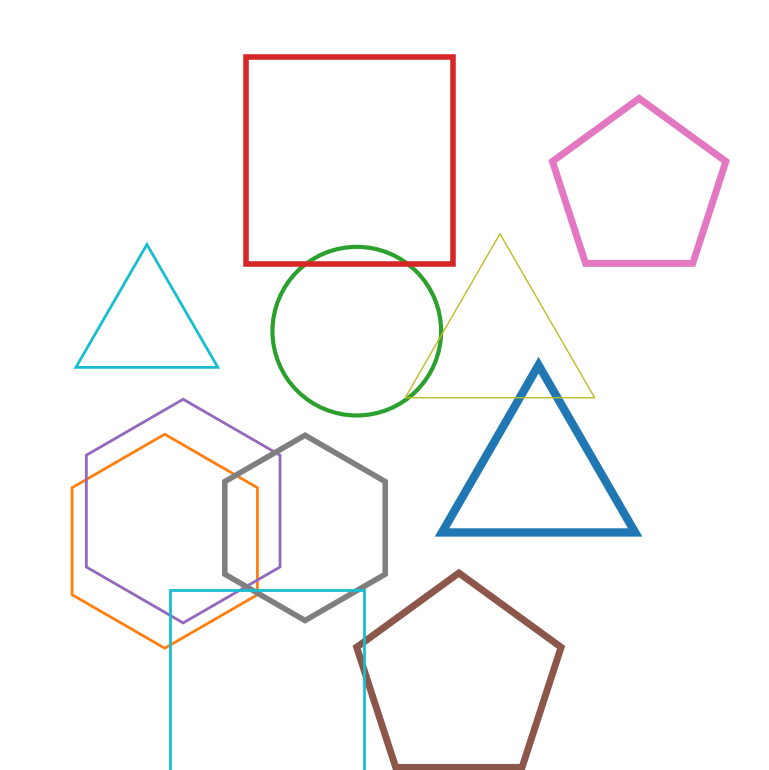[{"shape": "triangle", "thickness": 3, "radius": 0.72, "center": [0.699, 0.381]}, {"shape": "hexagon", "thickness": 1, "radius": 0.69, "center": [0.214, 0.297]}, {"shape": "circle", "thickness": 1.5, "radius": 0.55, "center": [0.463, 0.57]}, {"shape": "square", "thickness": 2, "radius": 0.67, "center": [0.454, 0.791]}, {"shape": "hexagon", "thickness": 1, "radius": 0.73, "center": [0.238, 0.336]}, {"shape": "pentagon", "thickness": 2.5, "radius": 0.7, "center": [0.596, 0.116]}, {"shape": "pentagon", "thickness": 2.5, "radius": 0.59, "center": [0.83, 0.754]}, {"shape": "hexagon", "thickness": 2, "radius": 0.6, "center": [0.396, 0.314]}, {"shape": "triangle", "thickness": 0.5, "radius": 0.71, "center": [0.649, 0.554]}, {"shape": "triangle", "thickness": 1, "radius": 0.53, "center": [0.191, 0.576]}, {"shape": "square", "thickness": 1, "radius": 0.63, "center": [0.347, 0.108]}]